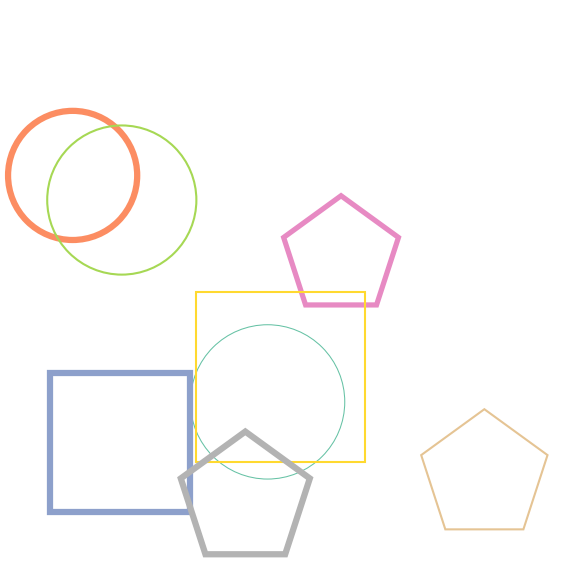[{"shape": "circle", "thickness": 0.5, "radius": 0.67, "center": [0.463, 0.303]}, {"shape": "circle", "thickness": 3, "radius": 0.56, "center": [0.126, 0.695]}, {"shape": "square", "thickness": 3, "radius": 0.6, "center": [0.208, 0.233]}, {"shape": "pentagon", "thickness": 2.5, "radius": 0.52, "center": [0.591, 0.556]}, {"shape": "circle", "thickness": 1, "radius": 0.65, "center": [0.211, 0.653]}, {"shape": "square", "thickness": 1, "radius": 0.73, "center": [0.486, 0.346]}, {"shape": "pentagon", "thickness": 1, "radius": 0.57, "center": [0.839, 0.176]}, {"shape": "pentagon", "thickness": 3, "radius": 0.59, "center": [0.425, 0.134]}]